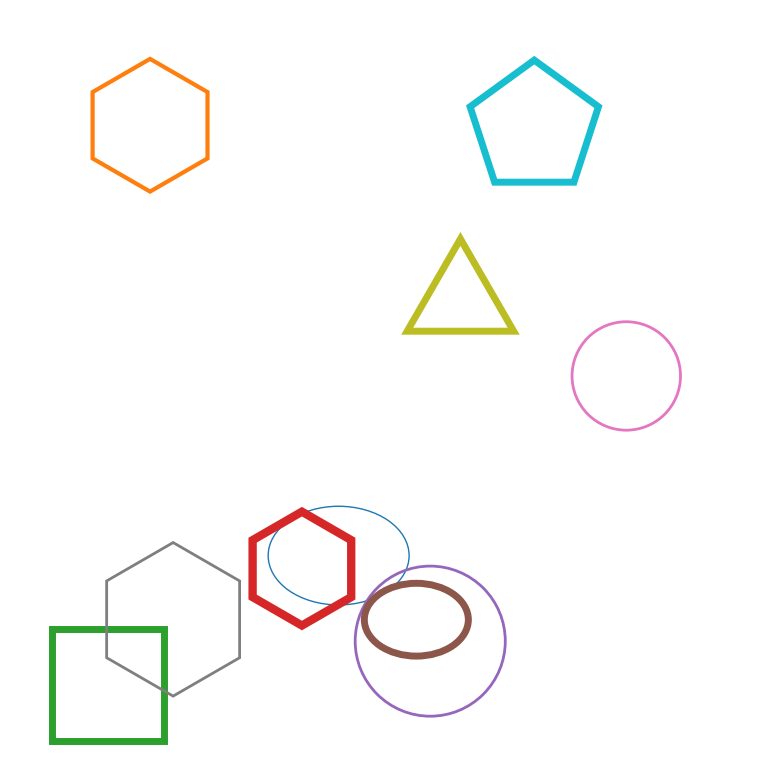[{"shape": "oval", "thickness": 0.5, "radius": 0.46, "center": [0.44, 0.278]}, {"shape": "hexagon", "thickness": 1.5, "radius": 0.43, "center": [0.195, 0.837]}, {"shape": "square", "thickness": 2.5, "radius": 0.36, "center": [0.14, 0.11]}, {"shape": "hexagon", "thickness": 3, "radius": 0.37, "center": [0.392, 0.262]}, {"shape": "circle", "thickness": 1, "radius": 0.49, "center": [0.559, 0.167]}, {"shape": "oval", "thickness": 2.5, "radius": 0.34, "center": [0.541, 0.195]}, {"shape": "circle", "thickness": 1, "radius": 0.35, "center": [0.813, 0.512]}, {"shape": "hexagon", "thickness": 1, "radius": 0.5, "center": [0.225, 0.196]}, {"shape": "triangle", "thickness": 2.5, "radius": 0.4, "center": [0.598, 0.61]}, {"shape": "pentagon", "thickness": 2.5, "radius": 0.44, "center": [0.694, 0.834]}]